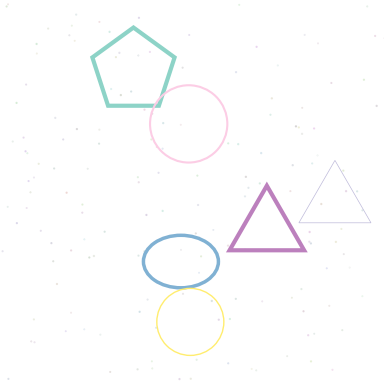[{"shape": "pentagon", "thickness": 3, "radius": 0.56, "center": [0.347, 0.816]}, {"shape": "triangle", "thickness": 0.5, "radius": 0.54, "center": [0.87, 0.475]}, {"shape": "oval", "thickness": 2.5, "radius": 0.49, "center": [0.47, 0.321]}, {"shape": "circle", "thickness": 1.5, "radius": 0.5, "center": [0.49, 0.678]}, {"shape": "triangle", "thickness": 3, "radius": 0.56, "center": [0.693, 0.406]}, {"shape": "circle", "thickness": 1, "radius": 0.44, "center": [0.494, 0.164]}]